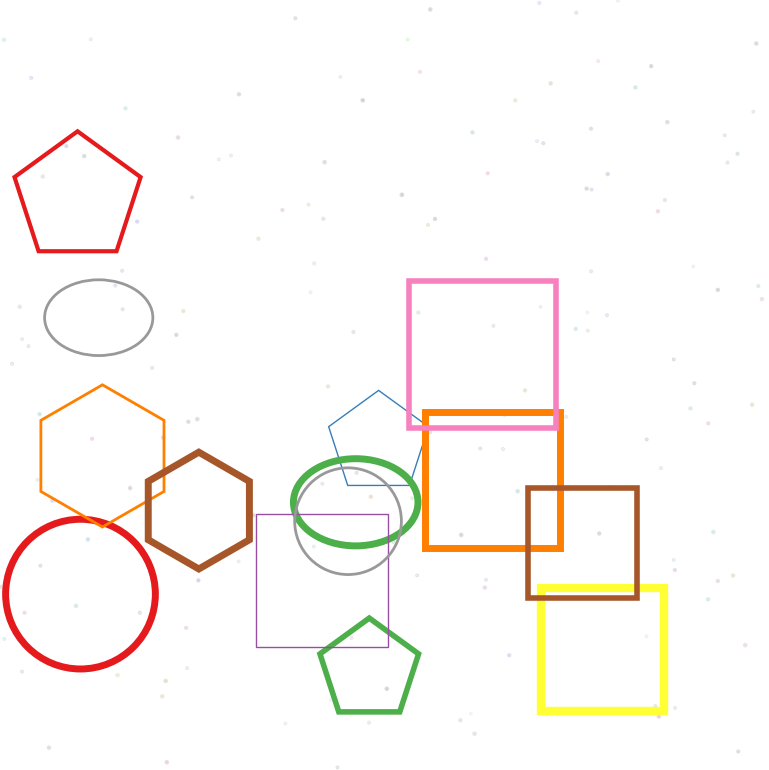[{"shape": "pentagon", "thickness": 1.5, "radius": 0.43, "center": [0.101, 0.743]}, {"shape": "circle", "thickness": 2.5, "radius": 0.49, "center": [0.105, 0.228]}, {"shape": "pentagon", "thickness": 0.5, "radius": 0.34, "center": [0.492, 0.425]}, {"shape": "pentagon", "thickness": 2, "radius": 0.34, "center": [0.48, 0.13]}, {"shape": "oval", "thickness": 2.5, "radius": 0.4, "center": [0.462, 0.348]}, {"shape": "square", "thickness": 0.5, "radius": 0.43, "center": [0.418, 0.246]}, {"shape": "square", "thickness": 2.5, "radius": 0.44, "center": [0.64, 0.377]}, {"shape": "hexagon", "thickness": 1, "radius": 0.46, "center": [0.133, 0.408]}, {"shape": "square", "thickness": 3, "radius": 0.4, "center": [0.782, 0.156]}, {"shape": "square", "thickness": 2, "radius": 0.36, "center": [0.757, 0.295]}, {"shape": "hexagon", "thickness": 2.5, "radius": 0.38, "center": [0.258, 0.337]}, {"shape": "square", "thickness": 2, "radius": 0.48, "center": [0.627, 0.539]}, {"shape": "oval", "thickness": 1, "radius": 0.35, "center": [0.128, 0.587]}, {"shape": "circle", "thickness": 1, "radius": 0.35, "center": [0.452, 0.323]}]